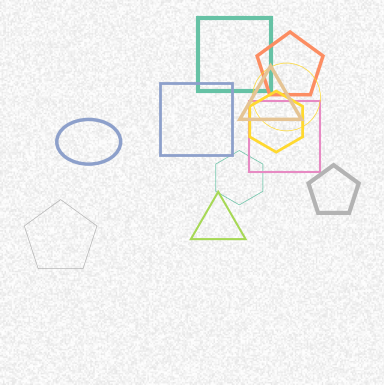[{"shape": "hexagon", "thickness": 0.5, "radius": 0.35, "center": [0.622, 0.538]}, {"shape": "square", "thickness": 3, "radius": 0.47, "center": [0.61, 0.858]}, {"shape": "pentagon", "thickness": 2.5, "radius": 0.45, "center": [0.753, 0.827]}, {"shape": "oval", "thickness": 2.5, "radius": 0.41, "center": [0.23, 0.632]}, {"shape": "square", "thickness": 2, "radius": 0.47, "center": [0.509, 0.691]}, {"shape": "square", "thickness": 1.5, "radius": 0.46, "center": [0.739, 0.646]}, {"shape": "triangle", "thickness": 1.5, "radius": 0.41, "center": [0.567, 0.42]}, {"shape": "hexagon", "thickness": 2, "radius": 0.4, "center": [0.717, 0.684]}, {"shape": "circle", "thickness": 0.5, "radius": 0.44, "center": [0.744, 0.748]}, {"shape": "triangle", "thickness": 2.5, "radius": 0.46, "center": [0.703, 0.736]}, {"shape": "pentagon", "thickness": 0.5, "radius": 0.5, "center": [0.157, 0.382]}, {"shape": "pentagon", "thickness": 3, "radius": 0.34, "center": [0.867, 0.503]}]